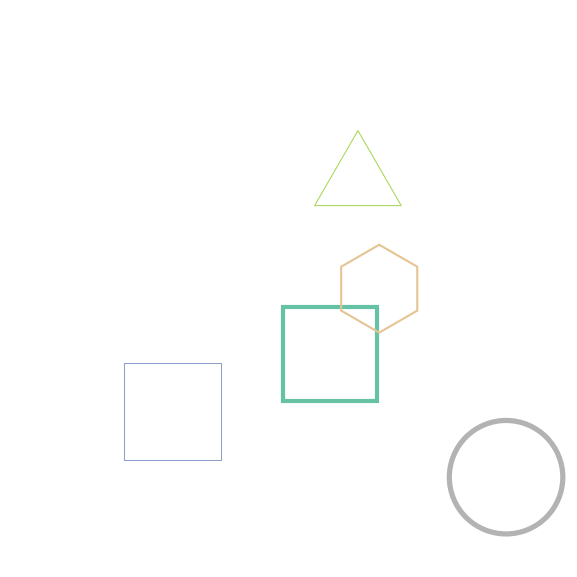[{"shape": "square", "thickness": 2, "radius": 0.41, "center": [0.572, 0.387]}, {"shape": "square", "thickness": 0.5, "radius": 0.42, "center": [0.299, 0.286]}, {"shape": "triangle", "thickness": 0.5, "radius": 0.43, "center": [0.62, 0.686]}, {"shape": "hexagon", "thickness": 1, "radius": 0.38, "center": [0.657, 0.499]}, {"shape": "circle", "thickness": 2.5, "radius": 0.49, "center": [0.876, 0.173]}]